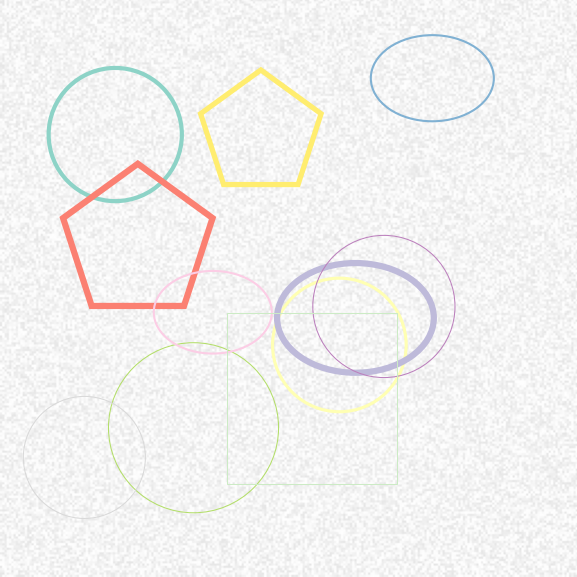[{"shape": "circle", "thickness": 2, "radius": 0.58, "center": [0.2, 0.766]}, {"shape": "circle", "thickness": 1.5, "radius": 0.58, "center": [0.588, 0.402]}, {"shape": "oval", "thickness": 3, "radius": 0.68, "center": [0.616, 0.449]}, {"shape": "pentagon", "thickness": 3, "radius": 0.68, "center": [0.239, 0.579]}, {"shape": "oval", "thickness": 1, "radius": 0.53, "center": [0.749, 0.864]}, {"shape": "circle", "thickness": 0.5, "radius": 0.74, "center": [0.335, 0.258]}, {"shape": "oval", "thickness": 1, "radius": 0.51, "center": [0.368, 0.458]}, {"shape": "circle", "thickness": 0.5, "radius": 0.53, "center": [0.146, 0.207]}, {"shape": "circle", "thickness": 0.5, "radius": 0.62, "center": [0.665, 0.468]}, {"shape": "square", "thickness": 0.5, "radius": 0.74, "center": [0.54, 0.309]}, {"shape": "pentagon", "thickness": 2.5, "radius": 0.55, "center": [0.452, 0.768]}]